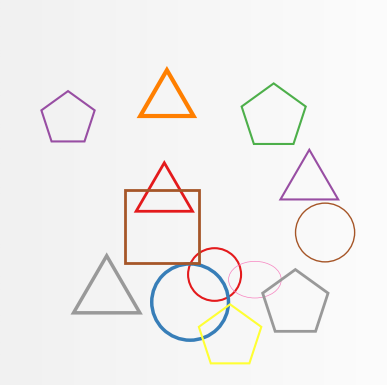[{"shape": "triangle", "thickness": 2, "radius": 0.42, "center": [0.424, 0.493]}, {"shape": "circle", "thickness": 1.5, "radius": 0.34, "center": [0.554, 0.287]}, {"shape": "circle", "thickness": 2.5, "radius": 0.5, "center": [0.491, 0.215]}, {"shape": "pentagon", "thickness": 1.5, "radius": 0.43, "center": [0.706, 0.696]}, {"shape": "triangle", "thickness": 1.5, "radius": 0.43, "center": [0.798, 0.525]}, {"shape": "pentagon", "thickness": 1.5, "radius": 0.36, "center": [0.176, 0.691]}, {"shape": "triangle", "thickness": 3, "radius": 0.4, "center": [0.431, 0.738]}, {"shape": "pentagon", "thickness": 1.5, "radius": 0.42, "center": [0.594, 0.125]}, {"shape": "circle", "thickness": 1, "radius": 0.38, "center": [0.839, 0.396]}, {"shape": "square", "thickness": 2, "radius": 0.47, "center": [0.418, 0.411]}, {"shape": "oval", "thickness": 0.5, "radius": 0.34, "center": [0.658, 0.274]}, {"shape": "triangle", "thickness": 2.5, "radius": 0.49, "center": [0.275, 0.237]}, {"shape": "pentagon", "thickness": 2, "radius": 0.44, "center": [0.762, 0.211]}]